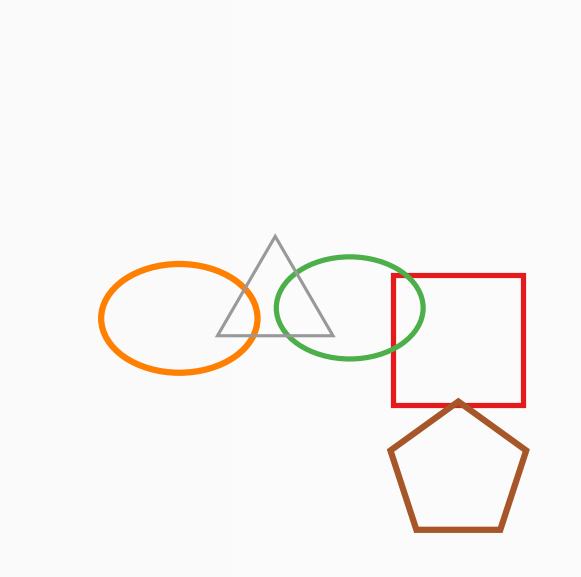[{"shape": "square", "thickness": 2.5, "radius": 0.56, "center": [0.789, 0.411]}, {"shape": "oval", "thickness": 2.5, "radius": 0.63, "center": [0.602, 0.466]}, {"shape": "oval", "thickness": 3, "radius": 0.67, "center": [0.309, 0.448]}, {"shape": "pentagon", "thickness": 3, "radius": 0.61, "center": [0.789, 0.181]}, {"shape": "triangle", "thickness": 1.5, "radius": 0.57, "center": [0.473, 0.475]}]